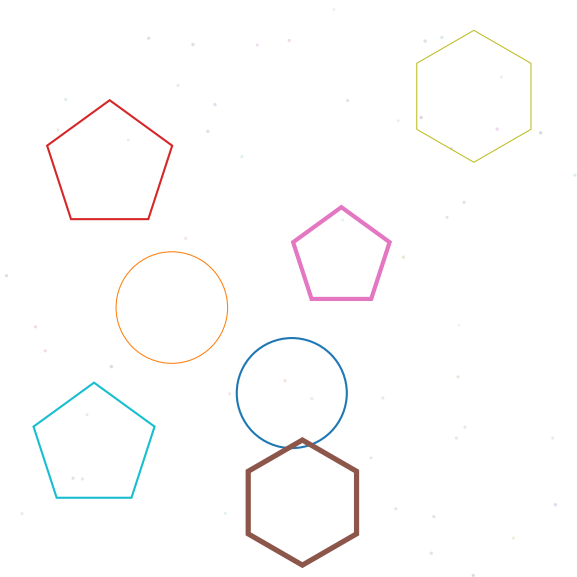[{"shape": "circle", "thickness": 1, "radius": 0.48, "center": [0.505, 0.318]}, {"shape": "circle", "thickness": 0.5, "radius": 0.48, "center": [0.298, 0.467]}, {"shape": "pentagon", "thickness": 1, "radius": 0.57, "center": [0.19, 0.712]}, {"shape": "hexagon", "thickness": 2.5, "radius": 0.54, "center": [0.524, 0.129]}, {"shape": "pentagon", "thickness": 2, "radius": 0.44, "center": [0.591, 0.553]}, {"shape": "hexagon", "thickness": 0.5, "radius": 0.57, "center": [0.821, 0.832]}, {"shape": "pentagon", "thickness": 1, "radius": 0.55, "center": [0.163, 0.226]}]